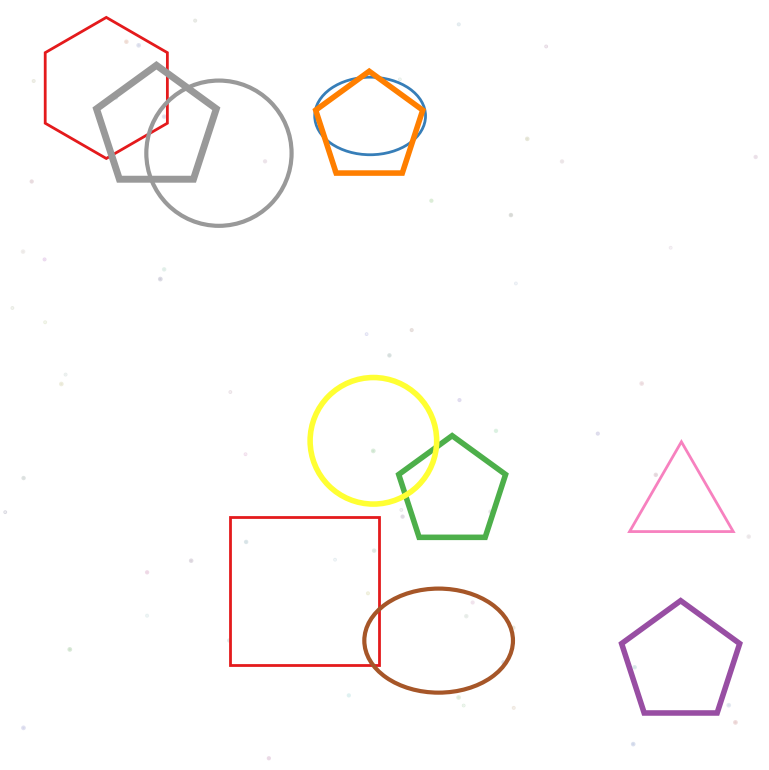[{"shape": "square", "thickness": 1, "radius": 0.48, "center": [0.396, 0.233]}, {"shape": "hexagon", "thickness": 1, "radius": 0.46, "center": [0.138, 0.886]}, {"shape": "oval", "thickness": 1, "radius": 0.36, "center": [0.481, 0.849]}, {"shape": "pentagon", "thickness": 2, "radius": 0.36, "center": [0.587, 0.361]}, {"shape": "pentagon", "thickness": 2, "radius": 0.4, "center": [0.884, 0.139]}, {"shape": "pentagon", "thickness": 2, "radius": 0.37, "center": [0.479, 0.834]}, {"shape": "circle", "thickness": 2, "radius": 0.41, "center": [0.485, 0.428]}, {"shape": "oval", "thickness": 1.5, "radius": 0.48, "center": [0.57, 0.168]}, {"shape": "triangle", "thickness": 1, "radius": 0.39, "center": [0.885, 0.349]}, {"shape": "pentagon", "thickness": 2.5, "radius": 0.41, "center": [0.203, 0.833]}, {"shape": "circle", "thickness": 1.5, "radius": 0.47, "center": [0.284, 0.801]}]